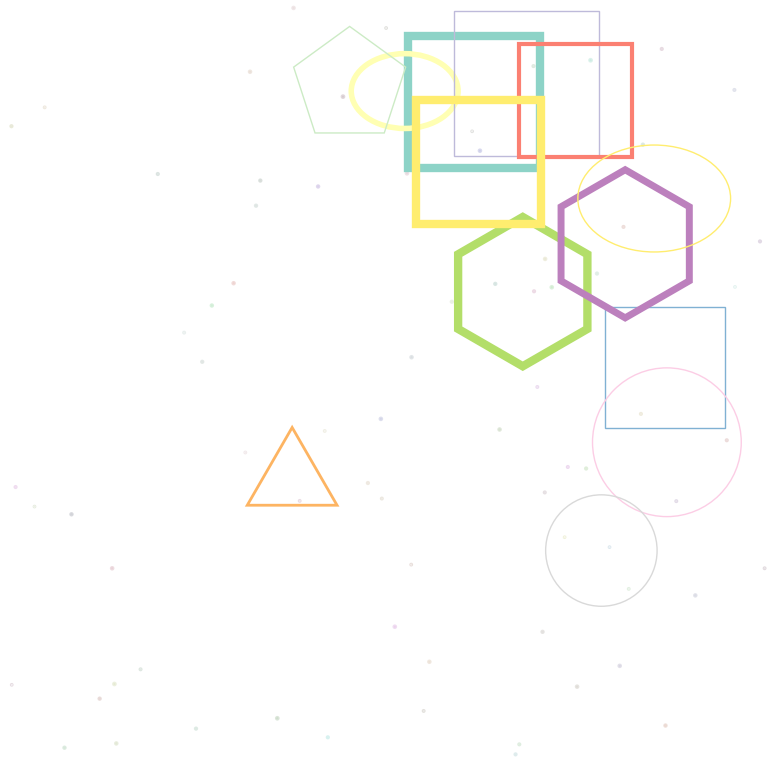[{"shape": "square", "thickness": 3, "radius": 0.43, "center": [0.616, 0.868]}, {"shape": "oval", "thickness": 2, "radius": 0.35, "center": [0.526, 0.882]}, {"shape": "square", "thickness": 0.5, "radius": 0.47, "center": [0.684, 0.892]}, {"shape": "square", "thickness": 1.5, "radius": 0.37, "center": [0.747, 0.869]}, {"shape": "square", "thickness": 0.5, "radius": 0.39, "center": [0.864, 0.523]}, {"shape": "triangle", "thickness": 1, "radius": 0.34, "center": [0.379, 0.378]}, {"shape": "hexagon", "thickness": 3, "radius": 0.48, "center": [0.679, 0.621]}, {"shape": "circle", "thickness": 0.5, "radius": 0.48, "center": [0.866, 0.426]}, {"shape": "circle", "thickness": 0.5, "radius": 0.36, "center": [0.781, 0.285]}, {"shape": "hexagon", "thickness": 2.5, "radius": 0.48, "center": [0.812, 0.683]}, {"shape": "pentagon", "thickness": 0.5, "radius": 0.38, "center": [0.454, 0.889]}, {"shape": "oval", "thickness": 0.5, "radius": 0.5, "center": [0.85, 0.742]}, {"shape": "square", "thickness": 3, "radius": 0.4, "center": [0.621, 0.79]}]